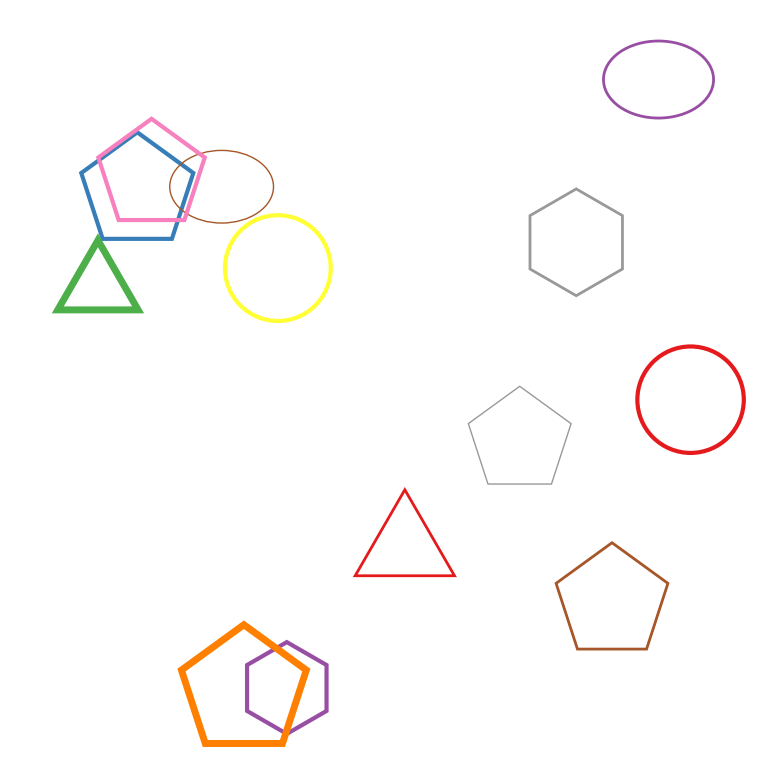[{"shape": "circle", "thickness": 1.5, "radius": 0.35, "center": [0.897, 0.481]}, {"shape": "triangle", "thickness": 1, "radius": 0.37, "center": [0.526, 0.29]}, {"shape": "pentagon", "thickness": 1.5, "radius": 0.38, "center": [0.178, 0.752]}, {"shape": "triangle", "thickness": 2.5, "radius": 0.3, "center": [0.127, 0.628]}, {"shape": "oval", "thickness": 1, "radius": 0.36, "center": [0.855, 0.897]}, {"shape": "hexagon", "thickness": 1.5, "radius": 0.3, "center": [0.372, 0.107]}, {"shape": "pentagon", "thickness": 2.5, "radius": 0.43, "center": [0.317, 0.103]}, {"shape": "circle", "thickness": 1.5, "radius": 0.34, "center": [0.361, 0.652]}, {"shape": "pentagon", "thickness": 1, "radius": 0.38, "center": [0.795, 0.219]}, {"shape": "oval", "thickness": 0.5, "radius": 0.34, "center": [0.288, 0.758]}, {"shape": "pentagon", "thickness": 1.5, "radius": 0.36, "center": [0.197, 0.773]}, {"shape": "pentagon", "thickness": 0.5, "radius": 0.35, "center": [0.675, 0.428]}, {"shape": "hexagon", "thickness": 1, "radius": 0.35, "center": [0.748, 0.685]}]